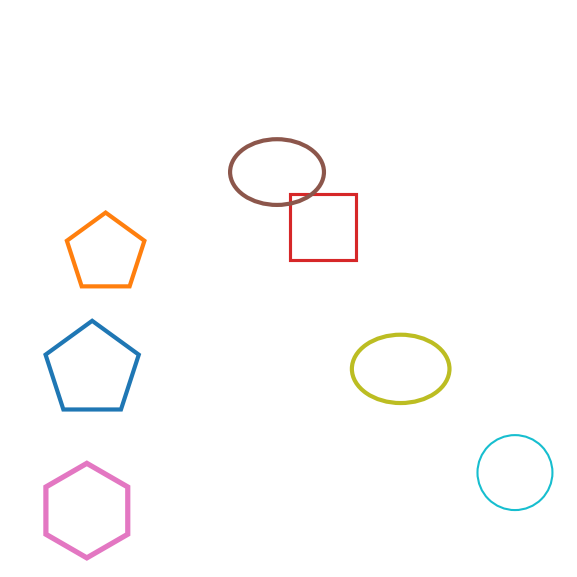[{"shape": "pentagon", "thickness": 2, "radius": 0.42, "center": [0.16, 0.359]}, {"shape": "pentagon", "thickness": 2, "radius": 0.35, "center": [0.183, 0.56]}, {"shape": "square", "thickness": 1.5, "radius": 0.29, "center": [0.559, 0.607]}, {"shape": "oval", "thickness": 2, "radius": 0.41, "center": [0.48, 0.701]}, {"shape": "hexagon", "thickness": 2.5, "radius": 0.41, "center": [0.15, 0.115]}, {"shape": "oval", "thickness": 2, "radius": 0.42, "center": [0.694, 0.36]}, {"shape": "circle", "thickness": 1, "radius": 0.32, "center": [0.892, 0.181]}]